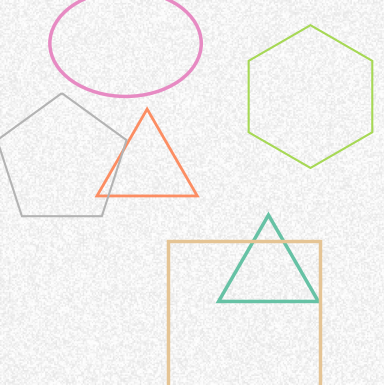[{"shape": "triangle", "thickness": 2.5, "radius": 0.75, "center": [0.697, 0.292]}, {"shape": "triangle", "thickness": 2, "radius": 0.75, "center": [0.382, 0.566]}, {"shape": "oval", "thickness": 2.5, "radius": 0.98, "center": [0.326, 0.887]}, {"shape": "hexagon", "thickness": 1.5, "radius": 0.93, "center": [0.806, 0.749]}, {"shape": "square", "thickness": 2.5, "radius": 0.99, "center": [0.634, 0.177]}, {"shape": "pentagon", "thickness": 1.5, "radius": 0.88, "center": [0.161, 0.581]}]